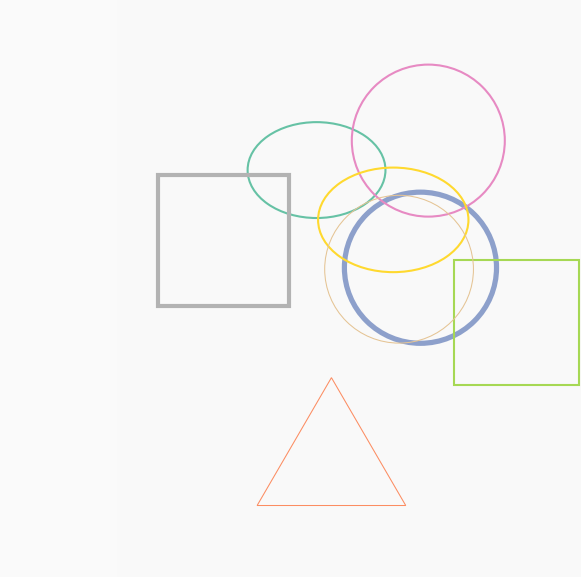[{"shape": "oval", "thickness": 1, "radius": 0.59, "center": [0.545, 0.705]}, {"shape": "triangle", "thickness": 0.5, "radius": 0.74, "center": [0.57, 0.198]}, {"shape": "circle", "thickness": 2.5, "radius": 0.65, "center": [0.723, 0.536]}, {"shape": "circle", "thickness": 1, "radius": 0.66, "center": [0.737, 0.756]}, {"shape": "square", "thickness": 1, "radius": 0.54, "center": [0.889, 0.441]}, {"shape": "oval", "thickness": 1, "radius": 0.65, "center": [0.677, 0.618]}, {"shape": "circle", "thickness": 0.5, "radius": 0.64, "center": [0.687, 0.533]}, {"shape": "square", "thickness": 2, "radius": 0.56, "center": [0.384, 0.583]}]